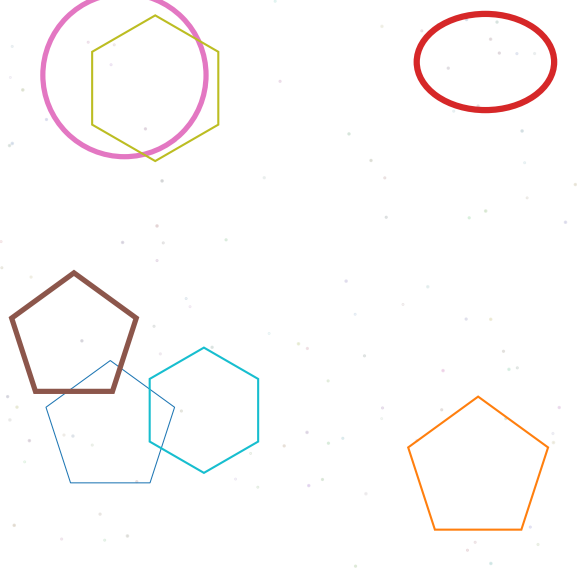[{"shape": "pentagon", "thickness": 0.5, "radius": 0.59, "center": [0.191, 0.258]}, {"shape": "pentagon", "thickness": 1, "radius": 0.64, "center": [0.828, 0.185]}, {"shape": "oval", "thickness": 3, "radius": 0.59, "center": [0.841, 0.892]}, {"shape": "pentagon", "thickness": 2.5, "radius": 0.57, "center": [0.128, 0.413]}, {"shape": "circle", "thickness": 2.5, "radius": 0.71, "center": [0.215, 0.869]}, {"shape": "hexagon", "thickness": 1, "radius": 0.63, "center": [0.269, 0.846]}, {"shape": "hexagon", "thickness": 1, "radius": 0.54, "center": [0.353, 0.289]}]